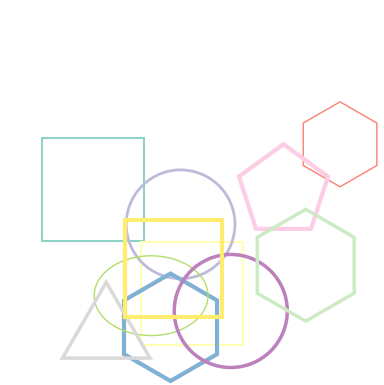[{"shape": "square", "thickness": 1.5, "radius": 0.66, "center": [0.241, 0.508]}, {"shape": "square", "thickness": 1.5, "radius": 0.66, "center": [0.498, 0.237]}, {"shape": "circle", "thickness": 2, "radius": 0.71, "center": [0.469, 0.417]}, {"shape": "hexagon", "thickness": 1, "radius": 0.55, "center": [0.883, 0.625]}, {"shape": "hexagon", "thickness": 3, "radius": 0.7, "center": [0.443, 0.15]}, {"shape": "oval", "thickness": 1, "radius": 0.74, "center": [0.392, 0.232]}, {"shape": "pentagon", "thickness": 3, "radius": 0.61, "center": [0.736, 0.504]}, {"shape": "triangle", "thickness": 2.5, "radius": 0.66, "center": [0.276, 0.136]}, {"shape": "circle", "thickness": 2.5, "radius": 0.73, "center": [0.599, 0.192]}, {"shape": "hexagon", "thickness": 2.5, "radius": 0.73, "center": [0.794, 0.311]}, {"shape": "square", "thickness": 3, "radius": 0.63, "center": [0.452, 0.303]}]